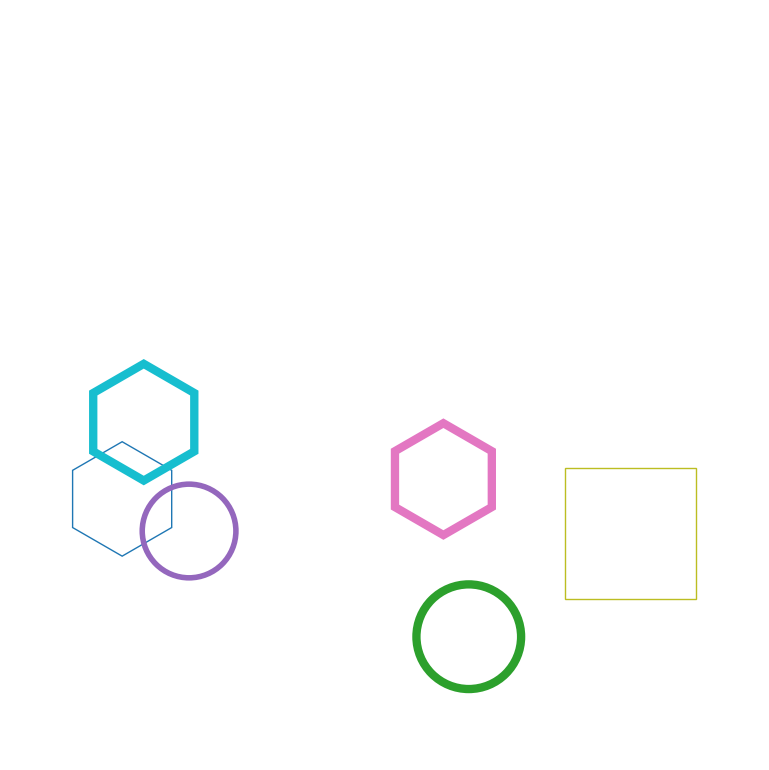[{"shape": "hexagon", "thickness": 0.5, "radius": 0.37, "center": [0.159, 0.352]}, {"shape": "circle", "thickness": 3, "radius": 0.34, "center": [0.609, 0.173]}, {"shape": "circle", "thickness": 2, "radius": 0.3, "center": [0.246, 0.31]}, {"shape": "hexagon", "thickness": 3, "radius": 0.36, "center": [0.576, 0.378]}, {"shape": "square", "thickness": 0.5, "radius": 0.42, "center": [0.819, 0.307]}, {"shape": "hexagon", "thickness": 3, "radius": 0.38, "center": [0.187, 0.452]}]